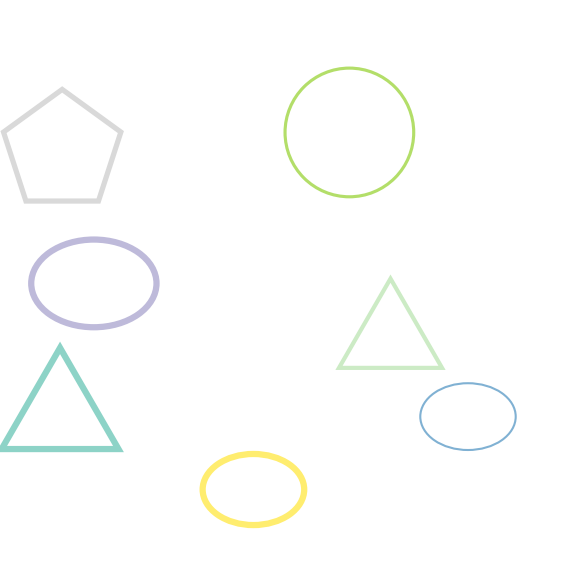[{"shape": "triangle", "thickness": 3, "radius": 0.58, "center": [0.104, 0.28]}, {"shape": "oval", "thickness": 3, "radius": 0.54, "center": [0.163, 0.508]}, {"shape": "oval", "thickness": 1, "radius": 0.41, "center": [0.81, 0.278]}, {"shape": "circle", "thickness": 1.5, "radius": 0.56, "center": [0.605, 0.77]}, {"shape": "pentagon", "thickness": 2.5, "radius": 0.53, "center": [0.108, 0.737]}, {"shape": "triangle", "thickness": 2, "radius": 0.52, "center": [0.676, 0.414]}, {"shape": "oval", "thickness": 3, "radius": 0.44, "center": [0.439, 0.151]}]